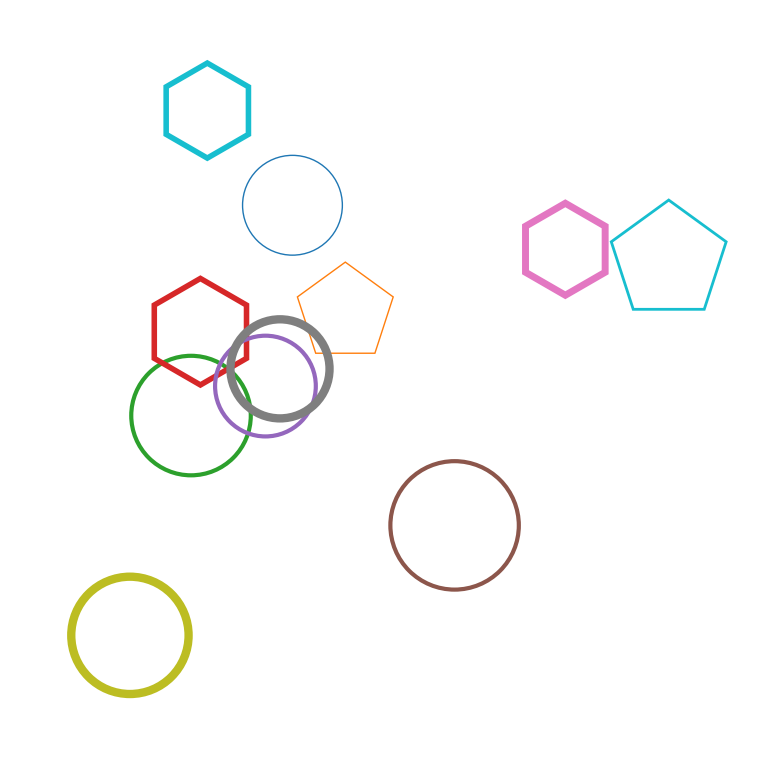[{"shape": "circle", "thickness": 0.5, "radius": 0.32, "center": [0.38, 0.733]}, {"shape": "pentagon", "thickness": 0.5, "radius": 0.33, "center": [0.448, 0.594]}, {"shape": "circle", "thickness": 1.5, "radius": 0.39, "center": [0.248, 0.46]}, {"shape": "hexagon", "thickness": 2, "radius": 0.35, "center": [0.26, 0.569]}, {"shape": "circle", "thickness": 1.5, "radius": 0.33, "center": [0.345, 0.499]}, {"shape": "circle", "thickness": 1.5, "radius": 0.42, "center": [0.59, 0.318]}, {"shape": "hexagon", "thickness": 2.5, "radius": 0.3, "center": [0.734, 0.676]}, {"shape": "circle", "thickness": 3, "radius": 0.32, "center": [0.364, 0.521]}, {"shape": "circle", "thickness": 3, "radius": 0.38, "center": [0.169, 0.175]}, {"shape": "pentagon", "thickness": 1, "radius": 0.39, "center": [0.868, 0.662]}, {"shape": "hexagon", "thickness": 2, "radius": 0.31, "center": [0.269, 0.856]}]